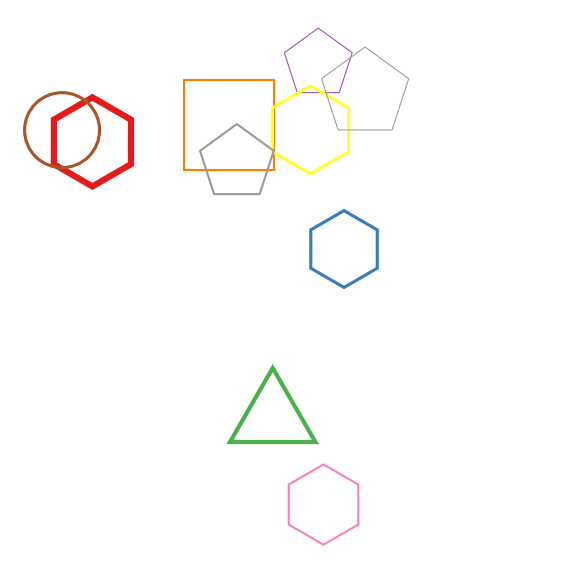[{"shape": "hexagon", "thickness": 3, "radius": 0.39, "center": [0.16, 0.753]}, {"shape": "hexagon", "thickness": 1.5, "radius": 0.33, "center": [0.596, 0.568]}, {"shape": "triangle", "thickness": 2, "radius": 0.43, "center": [0.472, 0.276]}, {"shape": "pentagon", "thickness": 0.5, "radius": 0.31, "center": [0.551, 0.889]}, {"shape": "square", "thickness": 1, "radius": 0.39, "center": [0.397, 0.783]}, {"shape": "hexagon", "thickness": 1.5, "radius": 0.38, "center": [0.538, 0.774]}, {"shape": "circle", "thickness": 1.5, "radius": 0.32, "center": [0.107, 0.774]}, {"shape": "hexagon", "thickness": 1, "radius": 0.35, "center": [0.56, 0.125]}, {"shape": "pentagon", "thickness": 1, "radius": 0.34, "center": [0.41, 0.717]}, {"shape": "pentagon", "thickness": 0.5, "radius": 0.4, "center": [0.632, 0.838]}]